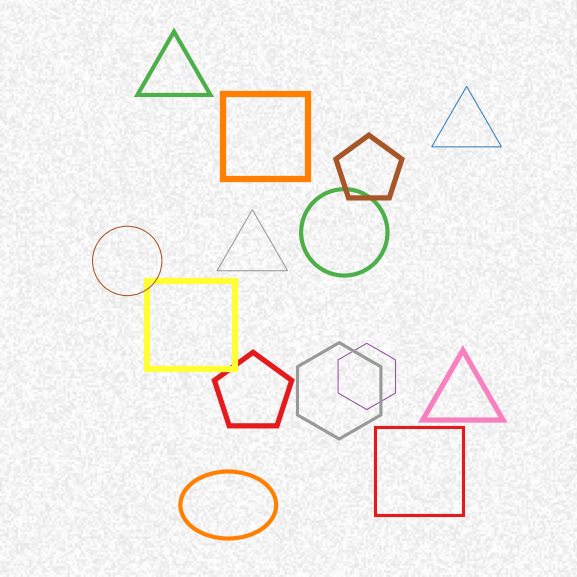[{"shape": "pentagon", "thickness": 2.5, "radius": 0.35, "center": [0.438, 0.319]}, {"shape": "square", "thickness": 1.5, "radius": 0.38, "center": [0.726, 0.184]}, {"shape": "triangle", "thickness": 0.5, "radius": 0.35, "center": [0.808, 0.78]}, {"shape": "triangle", "thickness": 2, "radius": 0.37, "center": [0.301, 0.871]}, {"shape": "circle", "thickness": 2, "radius": 0.37, "center": [0.596, 0.597]}, {"shape": "hexagon", "thickness": 0.5, "radius": 0.29, "center": [0.635, 0.347]}, {"shape": "square", "thickness": 3, "radius": 0.37, "center": [0.46, 0.763]}, {"shape": "oval", "thickness": 2, "radius": 0.41, "center": [0.395, 0.125]}, {"shape": "square", "thickness": 3, "radius": 0.38, "center": [0.331, 0.436]}, {"shape": "circle", "thickness": 0.5, "radius": 0.3, "center": [0.22, 0.547]}, {"shape": "pentagon", "thickness": 2.5, "radius": 0.3, "center": [0.639, 0.705]}, {"shape": "triangle", "thickness": 2.5, "radius": 0.4, "center": [0.801, 0.312]}, {"shape": "triangle", "thickness": 0.5, "radius": 0.35, "center": [0.437, 0.566]}, {"shape": "hexagon", "thickness": 1.5, "radius": 0.42, "center": [0.587, 0.322]}]